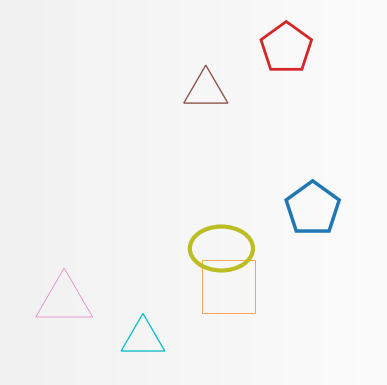[{"shape": "pentagon", "thickness": 2.5, "radius": 0.36, "center": [0.807, 0.458]}, {"shape": "square", "thickness": 0.5, "radius": 0.34, "center": [0.59, 0.256]}, {"shape": "pentagon", "thickness": 2, "radius": 0.34, "center": [0.739, 0.876]}, {"shape": "triangle", "thickness": 1, "radius": 0.33, "center": [0.531, 0.765]}, {"shape": "triangle", "thickness": 0.5, "radius": 0.42, "center": [0.166, 0.219]}, {"shape": "oval", "thickness": 3, "radius": 0.41, "center": [0.571, 0.355]}, {"shape": "triangle", "thickness": 1, "radius": 0.33, "center": [0.369, 0.121]}]